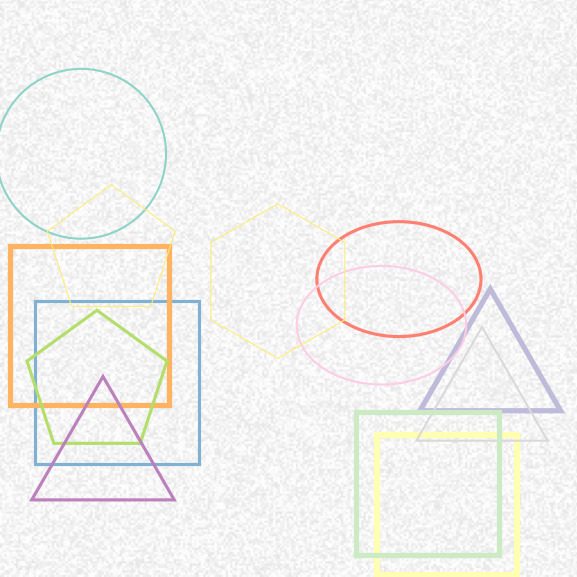[{"shape": "circle", "thickness": 1, "radius": 0.74, "center": [0.14, 0.733]}, {"shape": "square", "thickness": 3, "radius": 0.6, "center": [0.774, 0.125]}, {"shape": "triangle", "thickness": 2.5, "radius": 0.7, "center": [0.849, 0.358]}, {"shape": "oval", "thickness": 1.5, "radius": 0.71, "center": [0.691, 0.516]}, {"shape": "square", "thickness": 1.5, "radius": 0.71, "center": [0.202, 0.337]}, {"shape": "square", "thickness": 2.5, "radius": 0.69, "center": [0.155, 0.436]}, {"shape": "pentagon", "thickness": 1.5, "radius": 0.64, "center": [0.168, 0.335]}, {"shape": "oval", "thickness": 1, "radius": 0.73, "center": [0.661, 0.436]}, {"shape": "triangle", "thickness": 1, "radius": 0.66, "center": [0.835, 0.302]}, {"shape": "triangle", "thickness": 1.5, "radius": 0.71, "center": [0.178, 0.205]}, {"shape": "square", "thickness": 2.5, "radius": 0.62, "center": [0.741, 0.162]}, {"shape": "pentagon", "thickness": 0.5, "radius": 0.58, "center": [0.193, 0.563]}, {"shape": "hexagon", "thickness": 0.5, "radius": 0.67, "center": [0.481, 0.512]}]